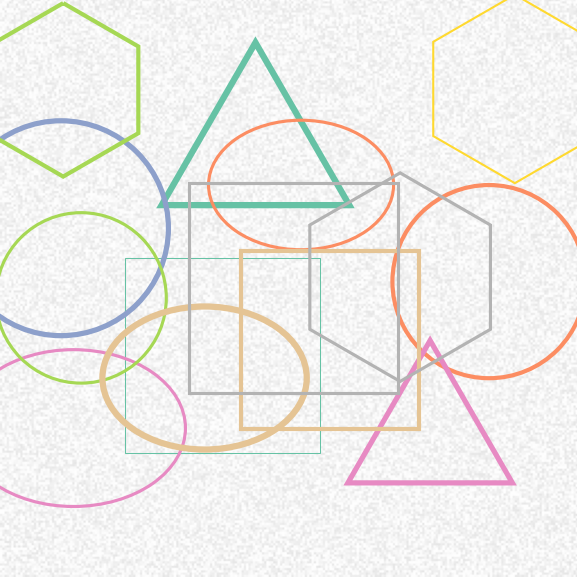[{"shape": "square", "thickness": 0.5, "radius": 0.84, "center": [0.385, 0.383]}, {"shape": "triangle", "thickness": 3, "radius": 0.94, "center": [0.442, 0.738]}, {"shape": "oval", "thickness": 1.5, "radius": 0.8, "center": [0.521, 0.679]}, {"shape": "circle", "thickness": 2, "radius": 0.84, "center": [0.847, 0.511]}, {"shape": "circle", "thickness": 2.5, "radius": 0.93, "center": [0.106, 0.604]}, {"shape": "triangle", "thickness": 2.5, "radius": 0.82, "center": [0.745, 0.245]}, {"shape": "oval", "thickness": 1.5, "radius": 0.97, "center": [0.127, 0.258]}, {"shape": "circle", "thickness": 1.5, "radius": 0.74, "center": [0.14, 0.483]}, {"shape": "hexagon", "thickness": 2, "radius": 0.75, "center": [0.109, 0.844]}, {"shape": "hexagon", "thickness": 1, "radius": 0.82, "center": [0.892, 0.845]}, {"shape": "square", "thickness": 2, "radius": 0.77, "center": [0.571, 0.411]}, {"shape": "oval", "thickness": 3, "radius": 0.88, "center": [0.354, 0.345]}, {"shape": "hexagon", "thickness": 1.5, "radius": 0.9, "center": [0.693, 0.519]}, {"shape": "square", "thickness": 1.5, "radius": 0.91, "center": [0.508, 0.5]}]